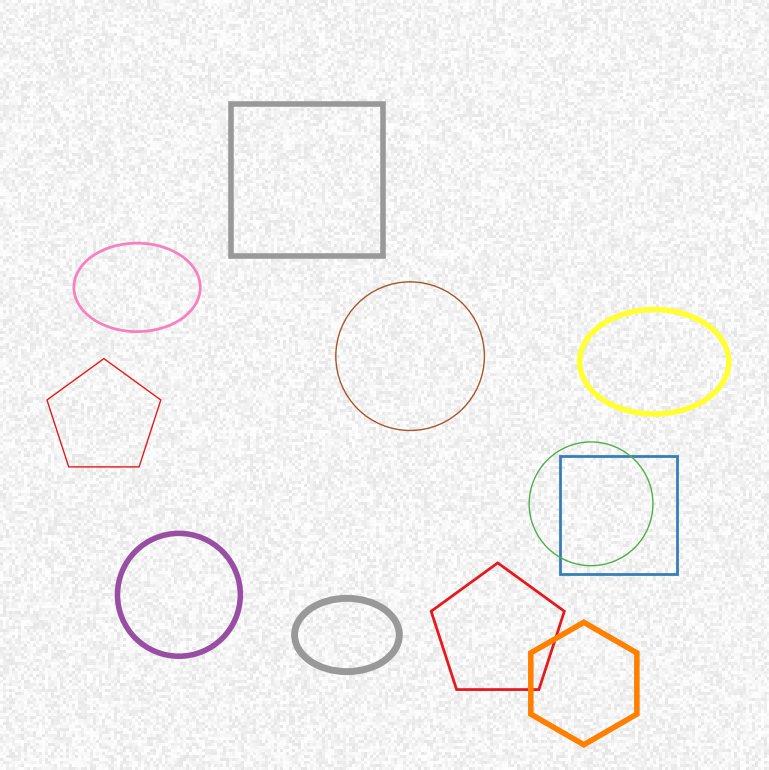[{"shape": "pentagon", "thickness": 0.5, "radius": 0.39, "center": [0.135, 0.457]}, {"shape": "pentagon", "thickness": 1, "radius": 0.45, "center": [0.646, 0.178]}, {"shape": "square", "thickness": 1, "radius": 0.38, "center": [0.803, 0.331]}, {"shape": "circle", "thickness": 0.5, "radius": 0.4, "center": [0.768, 0.346]}, {"shape": "circle", "thickness": 2, "radius": 0.4, "center": [0.232, 0.228]}, {"shape": "hexagon", "thickness": 2, "radius": 0.4, "center": [0.758, 0.112]}, {"shape": "oval", "thickness": 2, "radius": 0.48, "center": [0.85, 0.53]}, {"shape": "circle", "thickness": 0.5, "radius": 0.48, "center": [0.533, 0.537]}, {"shape": "oval", "thickness": 1, "radius": 0.41, "center": [0.178, 0.627]}, {"shape": "oval", "thickness": 2.5, "radius": 0.34, "center": [0.451, 0.175]}, {"shape": "square", "thickness": 2, "radius": 0.5, "center": [0.399, 0.766]}]